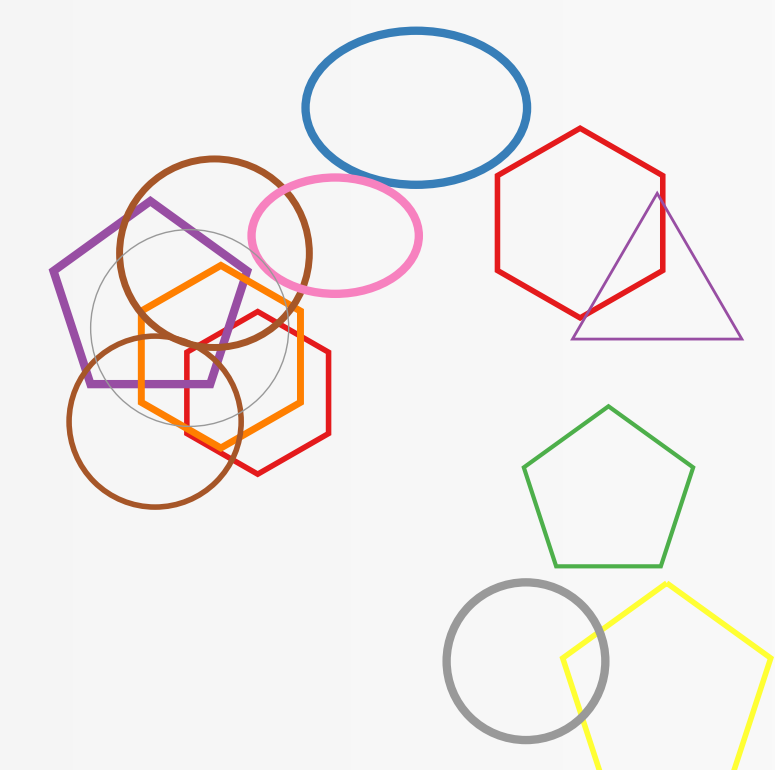[{"shape": "hexagon", "thickness": 2, "radius": 0.62, "center": [0.749, 0.71]}, {"shape": "hexagon", "thickness": 2, "radius": 0.53, "center": [0.333, 0.49]}, {"shape": "oval", "thickness": 3, "radius": 0.71, "center": [0.537, 0.86]}, {"shape": "pentagon", "thickness": 1.5, "radius": 0.57, "center": [0.785, 0.357]}, {"shape": "triangle", "thickness": 1, "radius": 0.63, "center": [0.848, 0.623]}, {"shape": "pentagon", "thickness": 3, "radius": 0.66, "center": [0.194, 0.607]}, {"shape": "hexagon", "thickness": 2.5, "radius": 0.59, "center": [0.285, 0.537]}, {"shape": "pentagon", "thickness": 2, "radius": 0.71, "center": [0.86, 0.102]}, {"shape": "circle", "thickness": 2.5, "radius": 0.61, "center": [0.277, 0.671]}, {"shape": "circle", "thickness": 2, "radius": 0.56, "center": [0.2, 0.452]}, {"shape": "oval", "thickness": 3, "radius": 0.54, "center": [0.433, 0.694]}, {"shape": "circle", "thickness": 3, "radius": 0.51, "center": [0.679, 0.141]}, {"shape": "circle", "thickness": 0.5, "radius": 0.64, "center": [0.245, 0.574]}]